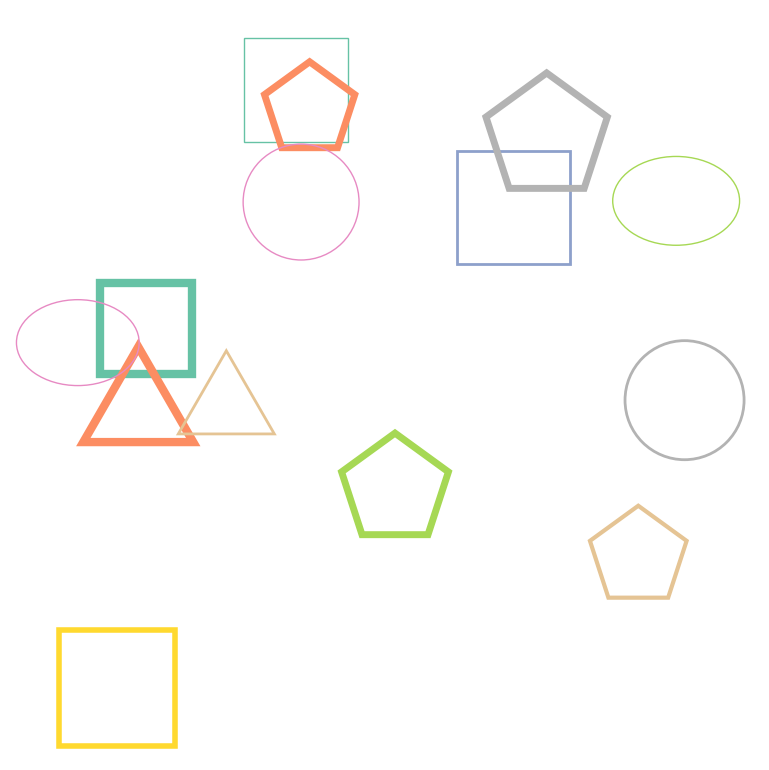[{"shape": "square", "thickness": 3, "radius": 0.3, "center": [0.19, 0.573]}, {"shape": "square", "thickness": 0.5, "radius": 0.34, "center": [0.384, 0.883]}, {"shape": "pentagon", "thickness": 2.5, "radius": 0.31, "center": [0.402, 0.858]}, {"shape": "triangle", "thickness": 3, "radius": 0.41, "center": [0.18, 0.467]}, {"shape": "square", "thickness": 1, "radius": 0.37, "center": [0.667, 0.731]}, {"shape": "circle", "thickness": 0.5, "radius": 0.38, "center": [0.391, 0.738]}, {"shape": "oval", "thickness": 0.5, "radius": 0.4, "center": [0.101, 0.555]}, {"shape": "oval", "thickness": 0.5, "radius": 0.41, "center": [0.878, 0.739]}, {"shape": "pentagon", "thickness": 2.5, "radius": 0.36, "center": [0.513, 0.365]}, {"shape": "square", "thickness": 2, "radius": 0.38, "center": [0.152, 0.106]}, {"shape": "triangle", "thickness": 1, "radius": 0.36, "center": [0.294, 0.472]}, {"shape": "pentagon", "thickness": 1.5, "radius": 0.33, "center": [0.829, 0.277]}, {"shape": "circle", "thickness": 1, "radius": 0.39, "center": [0.889, 0.48]}, {"shape": "pentagon", "thickness": 2.5, "radius": 0.41, "center": [0.71, 0.822]}]